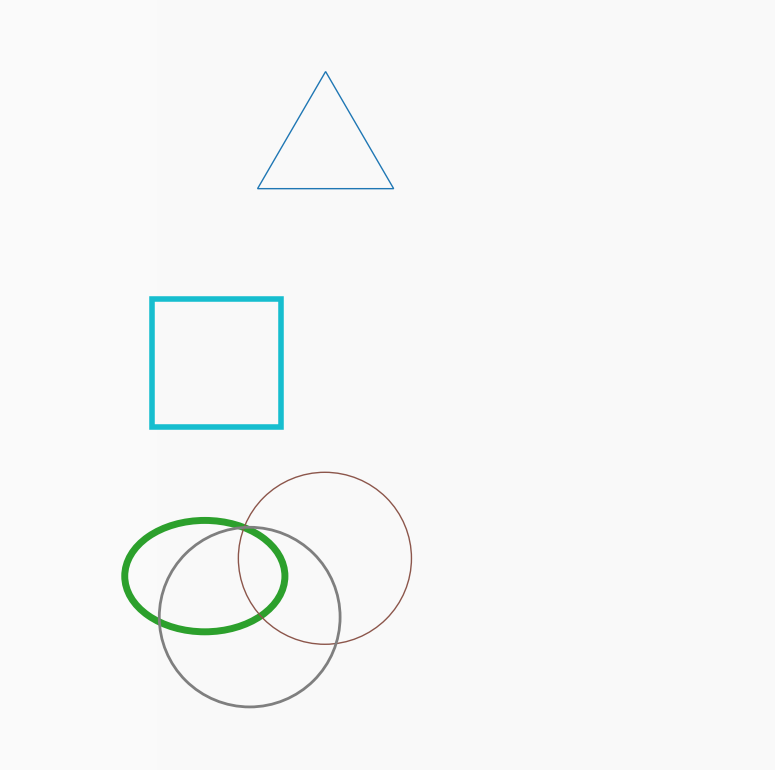[{"shape": "triangle", "thickness": 0.5, "radius": 0.51, "center": [0.42, 0.806]}, {"shape": "oval", "thickness": 2.5, "radius": 0.52, "center": [0.264, 0.252]}, {"shape": "circle", "thickness": 0.5, "radius": 0.56, "center": [0.419, 0.275]}, {"shape": "circle", "thickness": 1, "radius": 0.58, "center": [0.322, 0.199]}, {"shape": "square", "thickness": 2, "radius": 0.42, "center": [0.279, 0.529]}]